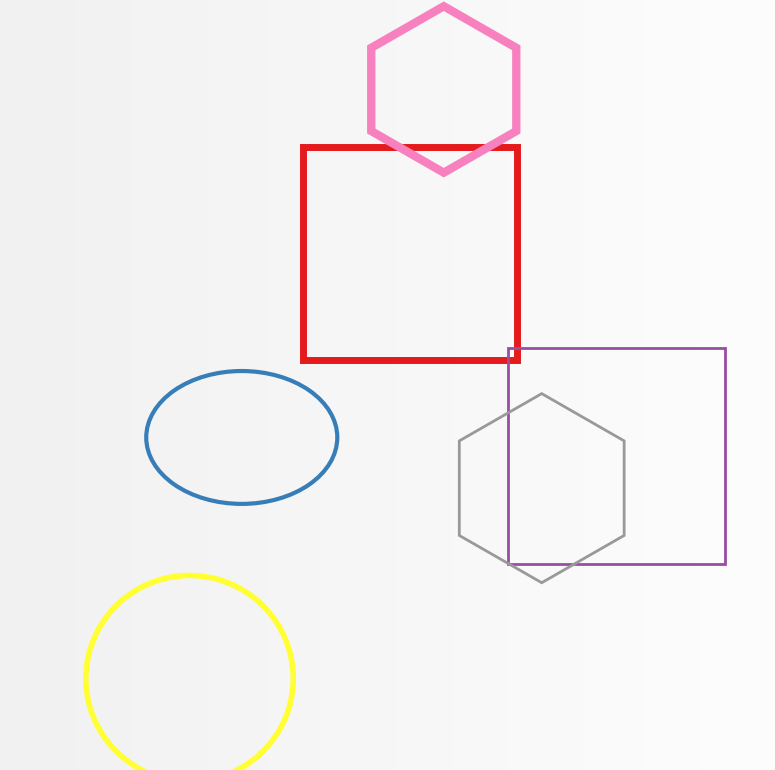[{"shape": "square", "thickness": 2.5, "radius": 0.69, "center": [0.529, 0.67]}, {"shape": "oval", "thickness": 1.5, "radius": 0.62, "center": [0.312, 0.432]}, {"shape": "square", "thickness": 1, "radius": 0.7, "center": [0.795, 0.407]}, {"shape": "circle", "thickness": 2, "radius": 0.67, "center": [0.245, 0.119]}, {"shape": "hexagon", "thickness": 3, "radius": 0.54, "center": [0.573, 0.884]}, {"shape": "hexagon", "thickness": 1, "radius": 0.61, "center": [0.699, 0.366]}]